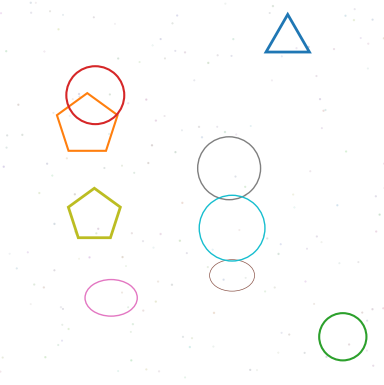[{"shape": "triangle", "thickness": 2, "radius": 0.33, "center": [0.747, 0.897]}, {"shape": "pentagon", "thickness": 1.5, "radius": 0.41, "center": [0.227, 0.675]}, {"shape": "circle", "thickness": 1.5, "radius": 0.31, "center": [0.89, 0.125]}, {"shape": "circle", "thickness": 1.5, "radius": 0.38, "center": [0.248, 0.753]}, {"shape": "oval", "thickness": 0.5, "radius": 0.29, "center": [0.603, 0.285]}, {"shape": "oval", "thickness": 1, "radius": 0.34, "center": [0.289, 0.226]}, {"shape": "circle", "thickness": 1, "radius": 0.41, "center": [0.595, 0.563]}, {"shape": "pentagon", "thickness": 2, "radius": 0.36, "center": [0.245, 0.44]}, {"shape": "circle", "thickness": 1, "radius": 0.43, "center": [0.603, 0.407]}]